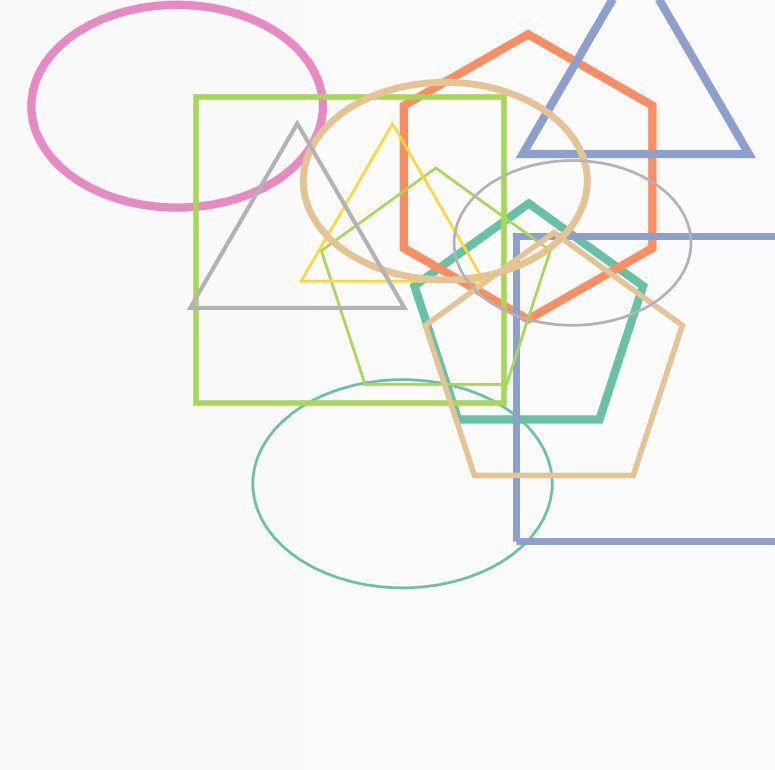[{"shape": "pentagon", "thickness": 3, "radius": 0.78, "center": [0.682, 0.581]}, {"shape": "oval", "thickness": 1, "radius": 0.97, "center": [0.519, 0.372]}, {"shape": "hexagon", "thickness": 3, "radius": 0.93, "center": [0.681, 0.77]}, {"shape": "triangle", "thickness": 3, "radius": 0.84, "center": [0.82, 0.884]}, {"shape": "square", "thickness": 2.5, "radius": 0.99, "center": [0.864, 0.496]}, {"shape": "oval", "thickness": 3, "radius": 0.94, "center": [0.229, 0.862]}, {"shape": "pentagon", "thickness": 1, "radius": 0.78, "center": [0.562, 0.626]}, {"shape": "square", "thickness": 2, "radius": 0.99, "center": [0.451, 0.675]}, {"shape": "triangle", "thickness": 1, "radius": 0.68, "center": [0.507, 0.703]}, {"shape": "oval", "thickness": 2.5, "radius": 0.92, "center": [0.575, 0.765]}, {"shape": "pentagon", "thickness": 2, "radius": 0.87, "center": [0.715, 0.524]}, {"shape": "oval", "thickness": 1, "radius": 0.76, "center": [0.739, 0.685]}, {"shape": "triangle", "thickness": 1.5, "radius": 0.8, "center": [0.384, 0.68]}]